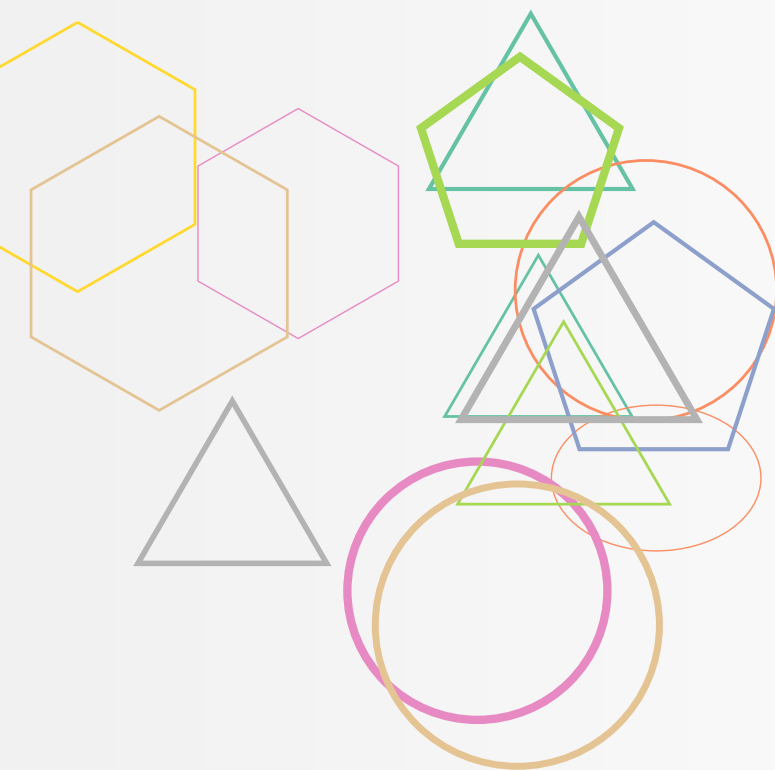[{"shape": "triangle", "thickness": 1, "radius": 0.7, "center": [0.695, 0.529]}, {"shape": "triangle", "thickness": 1.5, "radius": 0.76, "center": [0.685, 0.83]}, {"shape": "oval", "thickness": 0.5, "radius": 0.68, "center": [0.847, 0.379]}, {"shape": "circle", "thickness": 1, "radius": 0.84, "center": [0.833, 0.623]}, {"shape": "pentagon", "thickness": 1.5, "radius": 0.81, "center": [0.844, 0.548]}, {"shape": "circle", "thickness": 3, "radius": 0.84, "center": [0.616, 0.233]}, {"shape": "hexagon", "thickness": 0.5, "radius": 0.75, "center": [0.385, 0.71]}, {"shape": "triangle", "thickness": 1, "radius": 0.79, "center": [0.727, 0.424]}, {"shape": "pentagon", "thickness": 3, "radius": 0.67, "center": [0.671, 0.792]}, {"shape": "hexagon", "thickness": 1, "radius": 0.87, "center": [0.1, 0.796]}, {"shape": "hexagon", "thickness": 1, "radius": 0.95, "center": [0.205, 0.658]}, {"shape": "circle", "thickness": 2.5, "radius": 0.92, "center": [0.668, 0.188]}, {"shape": "triangle", "thickness": 2, "radius": 0.7, "center": [0.3, 0.339]}, {"shape": "triangle", "thickness": 2.5, "radius": 0.88, "center": [0.747, 0.543]}]